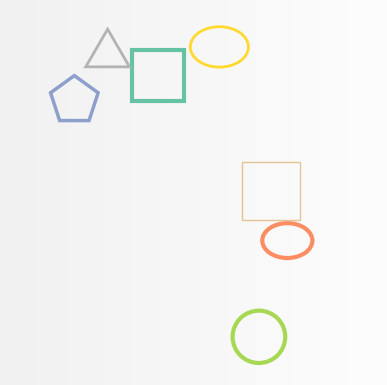[{"shape": "square", "thickness": 3, "radius": 0.33, "center": [0.408, 0.804]}, {"shape": "oval", "thickness": 3, "radius": 0.32, "center": [0.742, 0.375]}, {"shape": "pentagon", "thickness": 2.5, "radius": 0.32, "center": [0.192, 0.739]}, {"shape": "circle", "thickness": 3, "radius": 0.34, "center": [0.668, 0.125]}, {"shape": "oval", "thickness": 2, "radius": 0.37, "center": [0.566, 0.878]}, {"shape": "square", "thickness": 1, "radius": 0.38, "center": [0.699, 0.503]}, {"shape": "triangle", "thickness": 2, "radius": 0.33, "center": [0.278, 0.859]}]